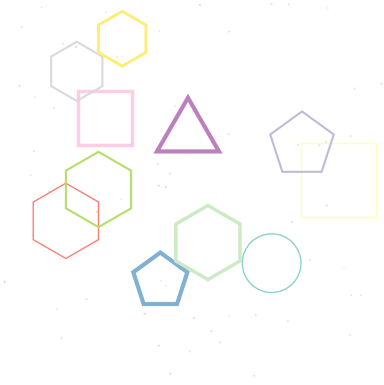[{"shape": "circle", "thickness": 1, "radius": 0.38, "center": [0.706, 0.316]}, {"shape": "square", "thickness": 1, "radius": 0.48, "center": [0.878, 0.532]}, {"shape": "pentagon", "thickness": 1.5, "radius": 0.43, "center": [0.784, 0.624]}, {"shape": "hexagon", "thickness": 1, "radius": 0.49, "center": [0.171, 0.426]}, {"shape": "pentagon", "thickness": 3, "radius": 0.37, "center": [0.416, 0.27]}, {"shape": "hexagon", "thickness": 1.5, "radius": 0.49, "center": [0.256, 0.508]}, {"shape": "square", "thickness": 2.5, "radius": 0.35, "center": [0.272, 0.694]}, {"shape": "hexagon", "thickness": 1.5, "radius": 0.38, "center": [0.199, 0.815]}, {"shape": "triangle", "thickness": 3, "radius": 0.46, "center": [0.488, 0.653]}, {"shape": "hexagon", "thickness": 2.5, "radius": 0.48, "center": [0.54, 0.37]}, {"shape": "hexagon", "thickness": 2, "radius": 0.36, "center": [0.317, 0.9]}]